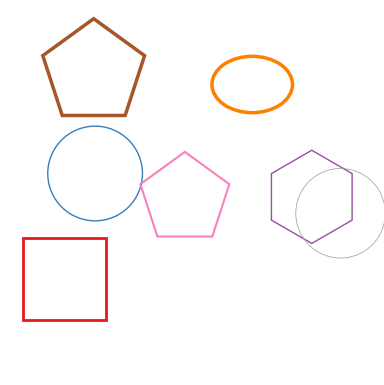[{"shape": "square", "thickness": 2, "radius": 0.54, "center": [0.167, 0.275]}, {"shape": "circle", "thickness": 1, "radius": 0.61, "center": [0.247, 0.549]}, {"shape": "hexagon", "thickness": 1, "radius": 0.6, "center": [0.81, 0.489]}, {"shape": "oval", "thickness": 2.5, "radius": 0.52, "center": [0.655, 0.781]}, {"shape": "pentagon", "thickness": 2.5, "radius": 0.69, "center": [0.243, 0.812]}, {"shape": "pentagon", "thickness": 1.5, "radius": 0.61, "center": [0.48, 0.484]}, {"shape": "circle", "thickness": 0.5, "radius": 0.58, "center": [0.884, 0.446]}]